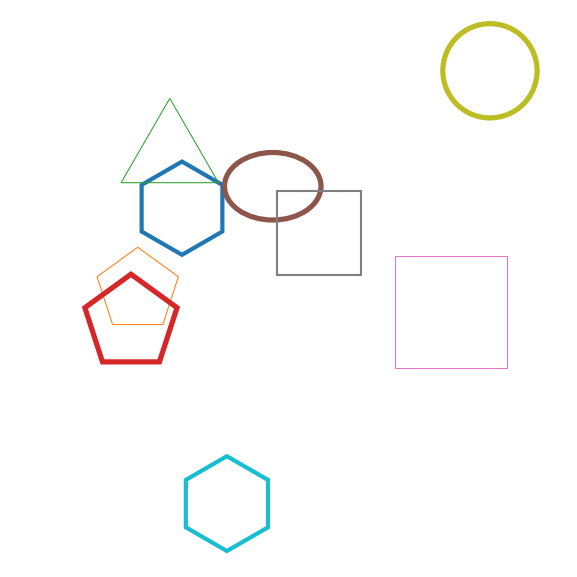[{"shape": "hexagon", "thickness": 2, "radius": 0.4, "center": [0.315, 0.639]}, {"shape": "pentagon", "thickness": 0.5, "radius": 0.37, "center": [0.238, 0.497]}, {"shape": "triangle", "thickness": 0.5, "radius": 0.49, "center": [0.294, 0.731]}, {"shape": "pentagon", "thickness": 2.5, "radius": 0.42, "center": [0.227, 0.44]}, {"shape": "oval", "thickness": 2.5, "radius": 0.42, "center": [0.472, 0.677]}, {"shape": "square", "thickness": 0.5, "radius": 0.49, "center": [0.781, 0.459]}, {"shape": "square", "thickness": 1, "radius": 0.37, "center": [0.552, 0.596]}, {"shape": "circle", "thickness": 2.5, "radius": 0.41, "center": [0.848, 0.877]}, {"shape": "hexagon", "thickness": 2, "radius": 0.41, "center": [0.393, 0.127]}]